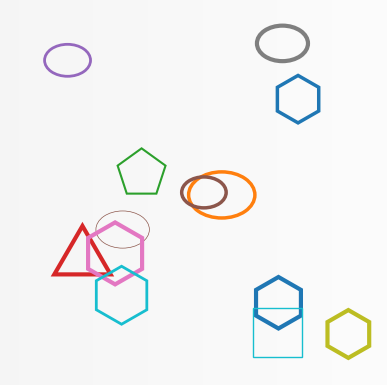[{"shape": "hexagon", "thickness": 2.5, "radius": 0.31, "center": [0.769, 0.742]}, {"shape": "hexagon", "thickness": 3, "radius": 0.33, "center": [0.719, 0.214]}, {"shape": "oval", "thickness": 2.5, "radius": 0.43, "center": [0.572, 0.494]}, {"shape": "pentagon", "thickness": 1.5, "radius": 0.32, "center": [0.365, 0.55]}, {"shape": "triangle", "thickness": 3, "radius": 0.42, "center": [0.213, 0.329]}, {"shape": "oval", "thickness": 2, "radius": 0.3, "center": [0.174, 0.843]}, {"shape": "oval", "thickness": 2.5, "radius": 0.29, "center": [0.526, 0.5]}, {"shape": "oval", "thickness": 0.5, "radius": 0.34, "center": [0.316, 0.404]}, {"shape": "hexagon", "thickness": 3, "radius": 0.4, "center": [0.297, 0.342]}, {"shape": "oval", "thickness": 3, "radius": 0.33, "center": [0.729, 0.887]}, {"shape": "hexagon", "thickness": 3, "radius": 0.31, "center": [0.899, 0.133]}, {"shape": "hexagon", "thickness": 2, "radius": 0.38, "center": [0.314, 0.233]}, {"shape": "square", "thickness": 1, "radius": 0.32, "center": [0.717, 0.136]}]